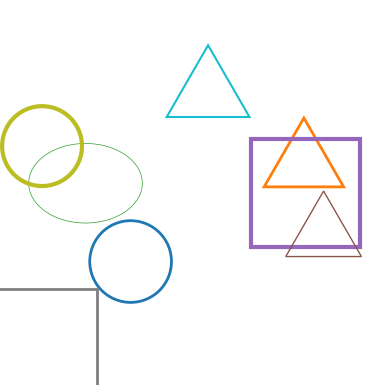[{"shape": "circle", "thickness": 2, "radius": 0.53, "center": [0.339, 0.321]}, {"shape": "triangle", "thickness": 2, "radius": 0.6, "center": [0.789, 0.574]}, {"shape": "oval", "thickness": 0.5, "radius": 0.74, "center": [0.222, 0.524]}, {"shape": "square", "thickness": 3, "radius": 0.7, "center": [0.793, 0.5]}, {"shape": "triangle", "thickness": 1, "radius": 0.57, "center": [0.84, 0.39]}, {"shape": "square", "thickness": 2, "radius": 0.69, "center": [0.115, 0.111]}, {"shape": "circle", "thickness": 3, "radius": 0.52, "center": [0.109, 0.621]}, {"shape": "triangle", "thickness": 1.5, "radius": 0.62, "center": [0.54, 0.758]}]